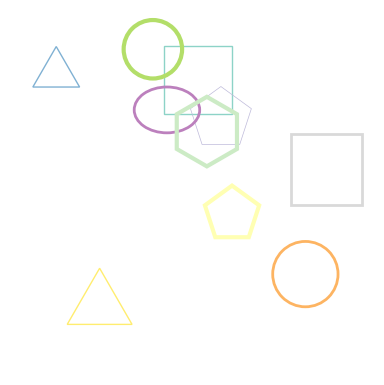[{"shape": "square", "thickness": 1, "radius": 0.44, "center": [0.514, 0.791]}, {"shape": "pentagon", "thickness": 3, "radius": 0.37, "center": [0.603, 0.444]}, {"shape": "pentagon", "thickness": 0.5, "radius": 0.42, "center": [0.574, 0.692]}, {"shape": "triangle", "thickness": 1, "radius": 0.35, "center": [0.146, 0.809]}, {"shape": "circle", "thickness": 2, "radius": 0.42, "center": [0.793, 0.288]}, {"shape": "circle", "thickness": 3, "radius": 0.38, "center": [0.397, 0.872]}, {"shape": "square", "thickness": 2, "radius": 0.46, "center": [0.848, 0.56]}, {"shape": "oval", "thickness": 2, "radius": 0.43, "center": [0.434, 0.715]}, {"shape": "hexagon", "thickness": 3, "radius": 0.45, "center": [0.537, 0.658]}, {"shape": "triangle", "thickness": 1, "radius": 0.49, "center": [0.259, 0.206]}]